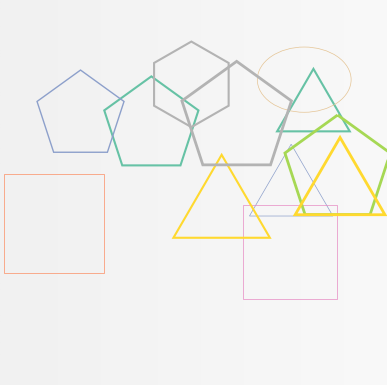[{"shape": "pentagon", "thickness": 1.5, "radius": 0.64, "center": [0.391, 0.674]}, {"shape": "triangle", "thickness": 1.5, "radius": 0.54, "center": [0.809, 0.713]}, {"shape": "square", "thickness": 0.5, "radius": 0.64, "center": [0.139, 0.42]}, {"shape": "triangle", "thickness": 0.5, "radius": 0.62, "center": [0.751, 0.501]}, {"shape": "pentagon", "thickness": 1, "radius": 0.59, "center": [0.208, 0.7]}, {"shape": "square", "thickness": 0.5, "radius": 0.61, "center": [0.748, 0.345]}, {"shape": "pentagon", "thickness": 2, "radius": 0.71, "center": [0.871, 0.558]}, {"shape": "triangle", "thickness": 1.5, "radius": 0.72, "center": [0.572, 0.454]}, {"shape": "triangle", "thickness": 2, "radius": 0.67, "center": [0.878, 0.509]}, {"shape": "oval", "thickness": 0.5, "radius": 0.61, "center": [0.785, 0.793]}, {"shape": "pentagon", "thickness": 2, "radius": 0.74, "center": [0.611, 0.692]}, {"shape": "hexagon", "thickness": 1.5, "radius": 0.56, "center": [0.494, 0.781]}]